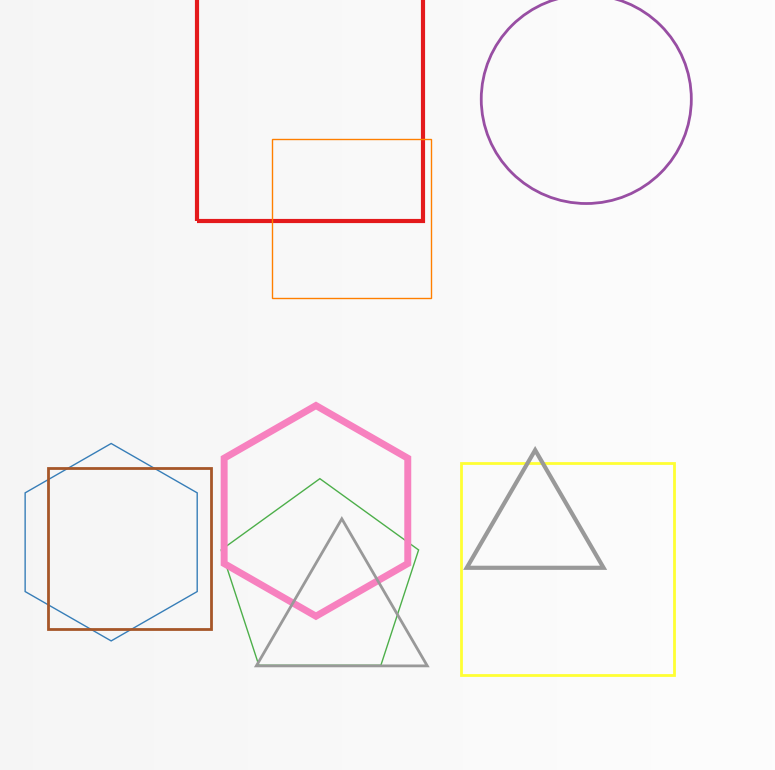[{"shape": "square", "thickness": 1.5, "radius": 0.73, "center": [0.4, 0.858]}, {"shape": "hexagon", "thickness": 0.5, "radius": 0.64, "center": [0.143, 0.296]}, {"shape": "pentagon", "thickness": 0.5, "radius": 0.67, "center": [0.413, 0.244]}, {"shape": "circle", "thickness": 1, "radius": 0.68, "center": [0.756, 0.871]}, {"shape": "square", "thickness": 0.5, "radius": 0.51, "center": [0.453, 0.716]}, {"shape": "square", "thickness": 1, "radius": 0.69, "center": [0.732, 0.261]}, {"shape": "square", "thickness": 1, "radius": 0.52, "center": [0.167, 0.288]}, {"shape": "hexagon", "thickness": 2.5, "radius": 0.68, "center": [0.408, 0.337]}, {"shape": "triangle", "thickness": 1, "radius": 0.64, "center": [0.441, 0.199]}, {"shape": "triangle", "thickness": 1.5, "radius": 0.51, "center": [0.691, 0.314]}]